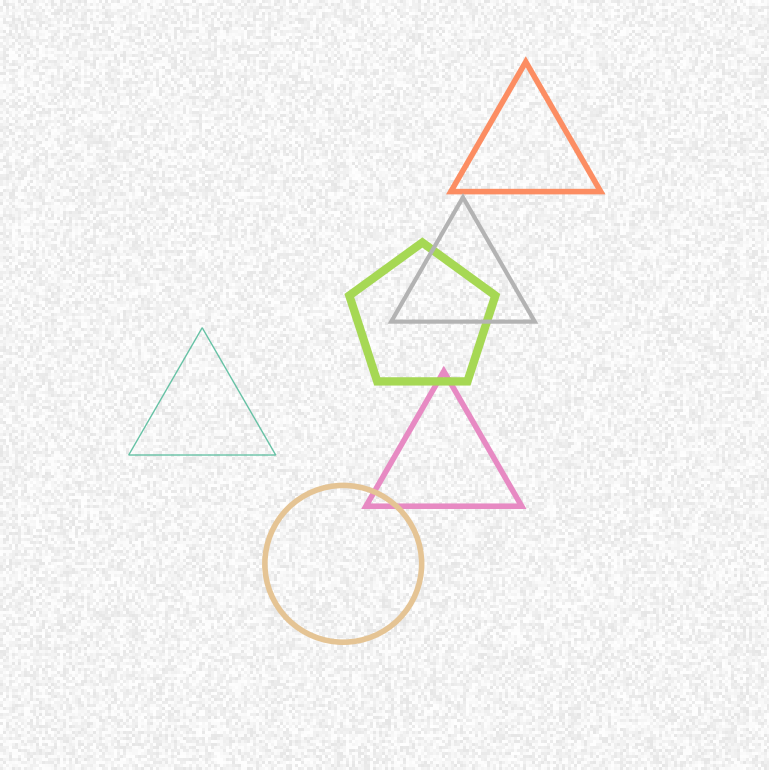[{"shape": "triangle", "thickness": 0.5, "radius": 0.55, "center": [0.263, 0.464]}, {"shape": "triangle", "thickness": 2, "radius": 0.56, "center": [0.683, 0.807]}, {"shape": "triangle", "thickness": 2, "radius": 0.58, "center": [0.576, 0.401]}, {"shape": "pentagon", "thickness": 3, "radius": 0.5, "center": [0.549, 0.585]}, {"shape": "circle", "thickness": 2, "radius": 0.51, "center": [0.446, 0.268]}, {"shape": "triangle", "thickness": 1.5, "radius": 0.54, "center": [0.601, 0.636]}]